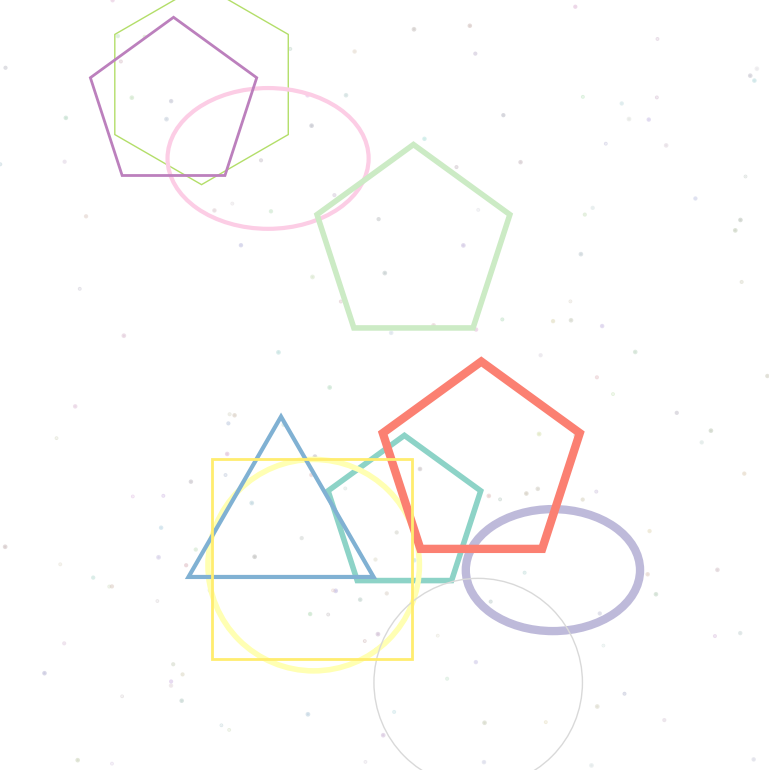[{"shape": "pentagon", "thickness": 2, "radius": 0.52, "center": [0.525, 0.33]}, {"shape": "circle", "thickness": 2, "radius": 0.69, "center": [0.407, 0.266]}, {"shape": "oval", "thickness": 3, "radius": 0.57, "center": [0.718, 0.26]}, {"shape": "pentagon", "thickness": 3, "radius": 0.67, "center": [0.625, 0.396]}, {"shape": "triangle", "thickness": 1.5, "radius": 0.69, "center": [0.365, 0.32]}, {"shape": "hexagon", "thickness": 0.5, "radius": 0.65, "center": [0.262, 0.89]}, {"shape": "oval", "thickness": 1.5, "radius": 0.65, "center": [0.348, 0.794]}, {"shape": "circle", "thickness": 0.5, "radius": 0.68, "center": [0.621, 0.113]}, {"shape": "pentagon", "thickness": 1, "radius": 0.57, "center": [0.225, 0.864]}, {"shape": "pentagon", "thickness": 2, "radius": 0.66, "center": [0.537, 0.681]}, {"shape": "square", "thickness": 1, "radius": 0.65, "center": [0.405, 0.274]}]